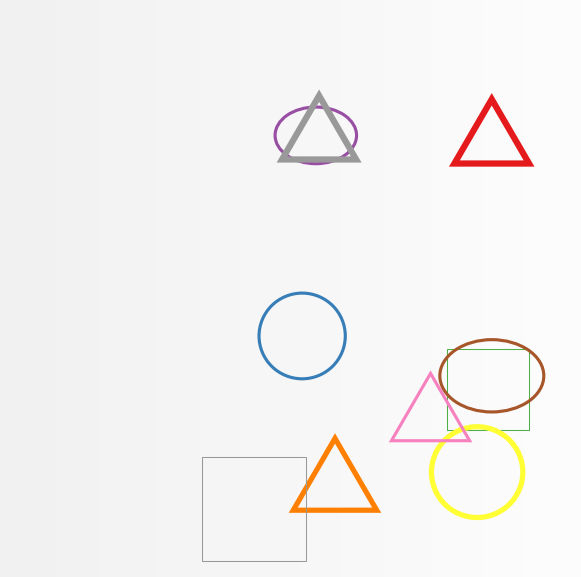[{"shape": "triangle", "thickness": 3, "radius": 0.37, "center": [0.846, 0.753]}, {"shape": "circle", "thickness": 1.5, "radius": 0.37, "center": [0.52, 0.417]}, {"shape": "square", "thickness": 0.5, "radius": 0.35, "center": [0.839, 0.324]}, {"shape": "oval", "thickness": 1.5, "radius": 0.35, "center": [0.543, 0.765]}, {"shape": "triangle", "thickness": 2.5, "radius": 0.41, "center": [0.576, 0.157]}, {"shape": "circle", "thickness": 2.5, "radius": 0.39, "center": [0.821, 0.182]}, {"shape": "oval", "thickness": 1.5, "radius": 0.45, "center": [0.846, 0.348]}, {"shape": "triangle", "thickness": 1.5, "radius": 0.39, "center": [0.741, 0.275]}, {"shape": "square", "thickness": 0.5, "radius": 0.45, "center": [0.437, 0.118]}, {"shape": "triangle", "thickness": 3, "radius": 0.37, "center": [0.549, 0.76]}]